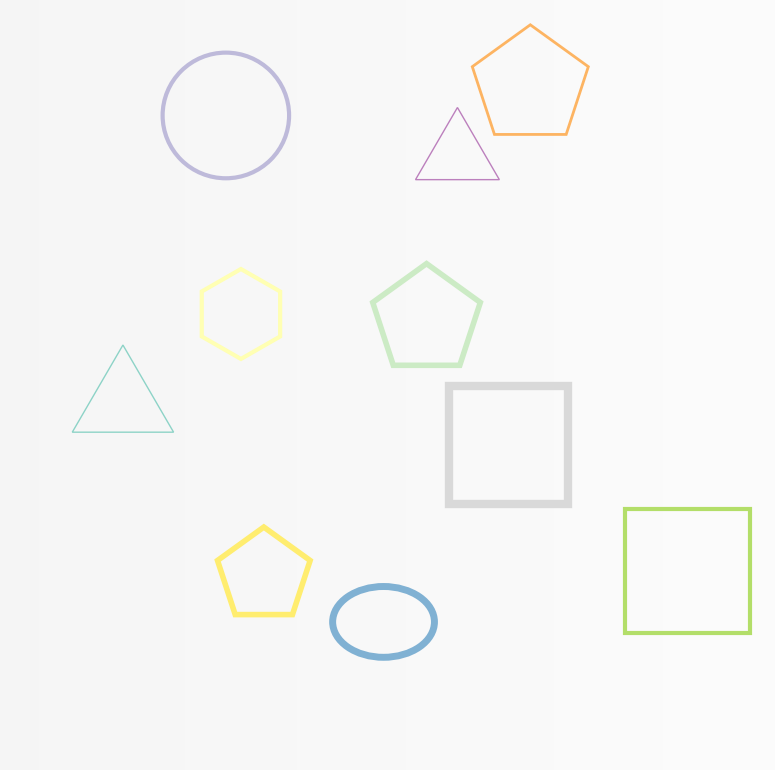[{"shape": "triangle", "thickness": 0.5, "radius": 0.38, "center": [0.159, 0.476]}, {"shape": "hexagon", "thickness": 1.5, "radius": 0.29, "center": [0.311, 0.592]}, {"shape": "circle", "thickness": 1.5, "radius": 0.41, "center": [0.291, 0.85]}, {"shape": "oval", "thickness": 2.5, "radius": 0.33, "center": [0.495, 0.192]}, {"shape": "pentagon", "thickness": 1, "radius": 0.39, "center": [0.684, 0.889]}, {"shape": "square", "thickness": 1.5, "radius": 0.4, "center": [0.887, 0.258]}, {"shape": "square", "thickness": 3, "radius": 0.38, "center": [0.656, 0.422]}, {"shape": "triangle", "thickness": 0.5, "radius": 0.31, "center": [0.59, 0.798]}, {"shape": "pentagon", "thickness": 2, "radius": 0.36, "center": [0.55, 0.585]}, {"shape": "pentagon", "thickness": 2, "radius": 0.31, "center": [0.34, 0.253]}]